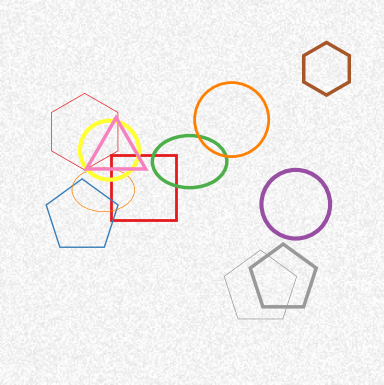[{"shape": "square", "thickness": 2, "radius": 0.42, "center": [0.373, 0.512]}, {"shape": "hexagon", "thickness": 0.5, "radius": 0.5, "center": [0.22, 0.658]}, {"shape": "pentagon", "thickness": 1, "radius": 0.49, "center": [0.213, 0.437]}, {"shape": "oval", "thickness": 2.5, "radius": 0.48, "center": [0.492, 0.58]}, {"shape": "circle", "thickness": 3, "radius": 0.45, "center": [0.768, 0.47]}, {"shape": "circle", "thickness": 2, "radius": 0.48, "center": [0.602, 0.689]}, {"shape": "oval", "thickness": 0.5, "radius": 0.41, "center": [0.268, 0.507]}, {"shape": "circle", "thickness": 3, "radius": 0.38, "center": [0.284, 0.61]}, {"shape": "hexagon", "thickness": 2.5, "radius": 0.34, "center": [0.848, 0.821]}, {"shape": "triangle", "thickness": 2.5, "radius": 0.44, "center": [0.302, 0.606]}, {"shape": "pentagon", "thickness": 2.5, "radius": 0.45, "center": [0.736, 0.276]}, {"shape": "pentagon", "thickness": 0.5, "radius": 0.49, "center": [0.676, 0.252]}]